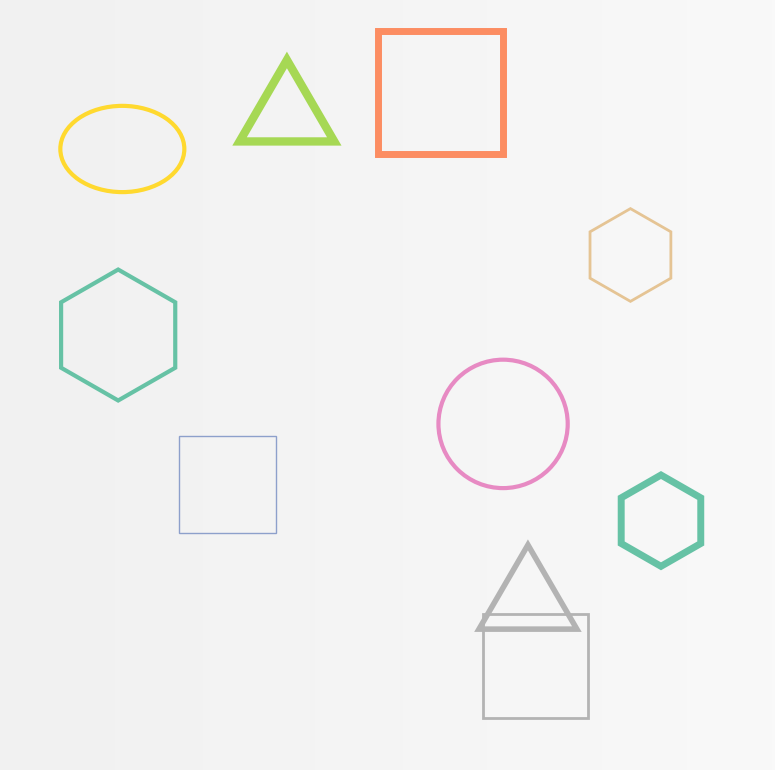[{"shape": "hexagon", "thickness": 1.5, "radius": 0.43, "center": [0.152, 0.565]}, {"shape": "hexagon", "thickness": 2.5, "radius": 0.3, "center": [0.853, 0.324]}, {"shape": "square", "thickness": 2.5, "radius": 0.4, "center": [0.568, 0.88]}, {"shape": "square", "thickness": 0.5, "radius": 0.32, "center": [0.293, 0.37]}, {"shape": "circle", "thickness": 1.5, "radius": 0.42, "center": [0.649, 0.449]}, {"shape": "triangle", "thickness": 3, "radius": 0.35, "center": [0.37, 0.852]}, {"shape": "oval", "thickness": 1.5, "radius": 0.4, "center": [0.158, 0.807]}, {"shape": "hexagon", "thickness": 1, "radius": 0.3, "center": [0.813, 0.669]}, {"shape": "triangle", "thickness": 2, "radius": 0.36, "center": [0.681, 0.219]}, {"shape": "square", "thickness": 1, "radius": 0.34, "center": [0.691, 0.135]}]